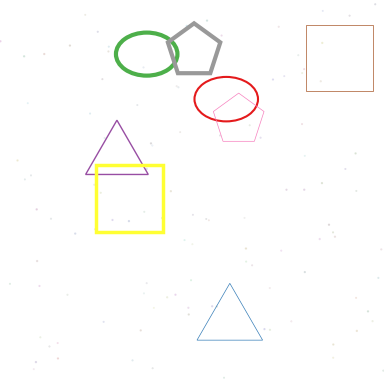[{"shape": "oval", "thickness": 1.5, "radius": 0.41, "center": [0.588, 0.742]}, {"shape": "triangle", "thickness": 0.5, "radius": 0.49, "center": [0.597, 0.166]}, {"shape": "oval", "thickness": 3, "radius": 0.4, "center": [0.381, 0.859]}, {"shape": "triangle", "thickness": 1, "radius": 0.47, "center": [0.304, 0.594]}, {"shape": "square", "thickness": 2.5, "radius": 0.44, "center": [0.336, 0.485]}, {"shape": "square", "thickness": 0.5, "radius": 0.43, "center": [0.882, 0.85]}, {"shape": "pentagon", "thickness": 0.5, "radius": 0.35, "center": [0.62, 0.689]}, {"shape": "pentagon", "thickness": 3, "radius": 0.36, "center": [0.504, 0.868]}]